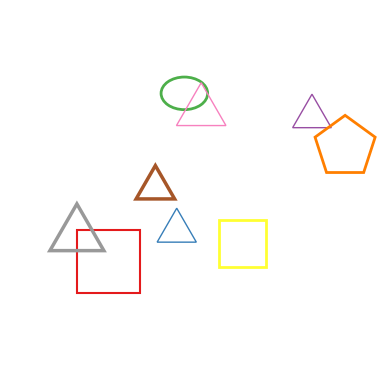[{"shape": "square", "thickness": 1.5, "radius": 0.41, "center": [0.281, 0.32]}, {"shape": "triangle", "thickness": 1, "radius": 0.29, "center": [0.459, 0.4]}, {"shape": "oval", "thickness": 2, "radius": 0.3, "center": [0.479, 0.758]}, {"shape": "triangle", "thickness": 1, "radius": 0.29, "center": [0.81, 0.697]}, {"shape": "pentagon", "thickness": 2, "radius": 0.41, "center": [0.896, 0.618]}, {"shape": "square", "thickness": 2, "radius": 0.3, "center": [0.63, 0.367]}, {"shape": "triangle", "thickness": 2.5, "radius": 0.29, "center": [0.404, 0.512]}, {"shape": "triangle", "thickness": 1, "radius": 0.37, "center": [0.523, 0.711]}, {"shape": "triangle", "thickness": 2.5, "radius": 0.4, "center": [0.2, 0.389]}]